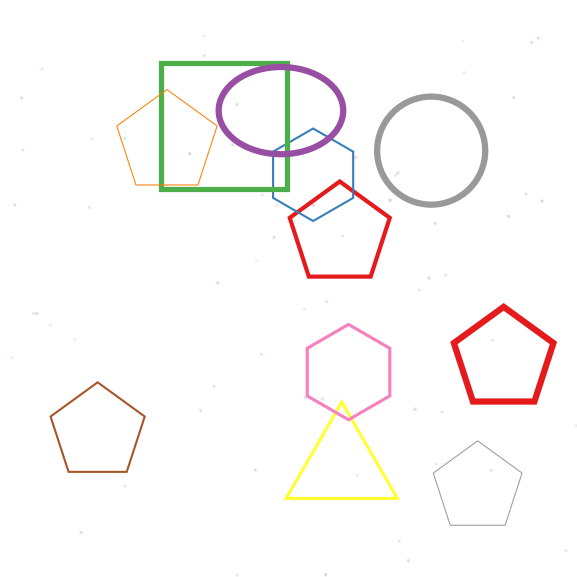[{"shape": "pentagon", "thickness": 2, "radius": 0.46, "center": [0.588, 0.594]}, {"shape": "pentagon", "thickness": 3, "radius": 0.45, "center": [0.872, 0.377]}, {"shape": "hexagon", "thickness": 1, "radius": 0.4, "center": [0.542, 0.697]}, {"shape": "square", "thickness": 2.5, "radius": 0.55, "center": [0.387, 0.781]}, {"shape": "oval", "thickness": 3, "radius": 0.54, "center": [0.486, 0.808]}, {"shape": "pentagon", "thickness": 0.5, "radius": 0.46, "center": [0.289, 0.753]}, {"shape": "triangle", "thickness": 1.5, "radius": 0.56, "center": [0.592, 0.192]}, {"shape": "pentagon", "thickness": 1, "radius": 0.43, "center": [0.169, 0.251]}, {"shape": "hexagon", "thickness": 1.5, "radius": 0.41, "center": [0.603, 0.355]}, {"shape": "pentagon", "thickness": 0.5, "radius": 0.4, "center": [0.827, 0.155]}, {"shape": "circle", "thickness": 3, "radius": 0.47, "center": [0.747, 0.738]}]